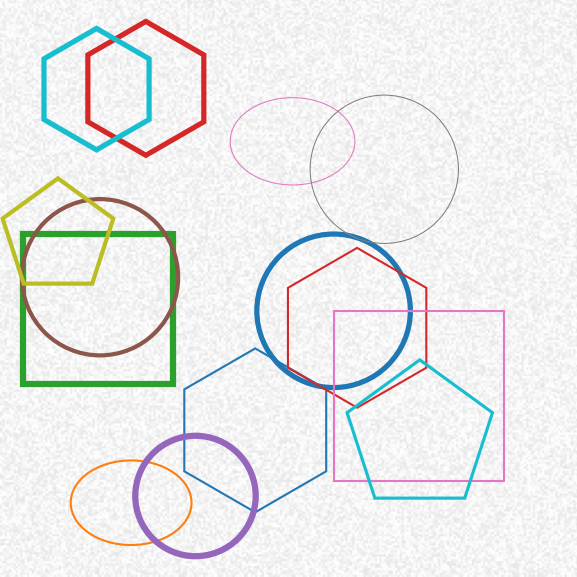[{"shape": "circle", "thickness": 2.5, "radius": 0.66, "center": [0.578, 0.461]}, {"shape": "hexagon", "thickness": 1, "radius": 0.71, "center": [0.442, 0.254]}, {"shape": "oval", "thickness": 1, "radius": 0.52, "center": [0.227, 0.129]}, {"shape": "square", "thickness": 3, "radius": 0.65, "center": [0.169, 0.464]}, {"shape": "hexagon", "thickness": 2.5, "radius": 0.58, "center": [0.253, 0.846]}, {"shape": "hexagon", "thickness": 1, "radius": 0.69, "center": [0.618, 0.432]}, {"shape": "circle", "thickness": 3, "radius": 0.52, "center": [0.339, 0.14]}, {"shape": "circle", "thickness": 2, "radius": 0.68, "center": [0.173, 0.519]}, {"shape": "square", "thickness": 1, "radius": 0.74, "center": [0.726, 0.314]}, {"shape": "oval", "thickness": 0.5, "radius": 0.54, "center": [0.507, 0.754]}, {"shape": "circle", "thickness": 0.5, "radius": 0.64, "center": [0.665, 0.706]}, {"shape": "pentagon", "thickness": 2, "radius": 0.5, "center": [0.1, 0.59]}, {"shape": "pentagon", "thickness": 1.5, "radius": 0.66, "center": [0.727, 0.244]}, {"shape": "hexagon", "thickness": 2.5, "radius": 0.53, "center": [0.167, 0.845]}]